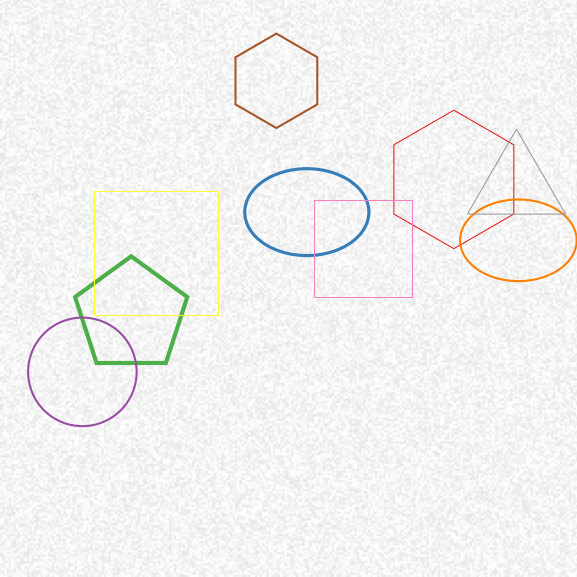[{"shape": "hexagon", "thickness": 0.5, "radius": 0.6, "center": [0.786, 0.688]}, {"shape": "oval", "thickness": 1.5, "radius": 0.54, "center": [0.531, 0.632]}, {"shape": "pentagon", "thickness": 2, "radius": 0.51, "center": [0.227, 0.453]}, {"shape": "circle", "thickness": 1, "radius": 0.47, "center": [0.143, 0.355]}, {"shape": "oval", "thickness": 1, "radius": 0.5, "center": [0.898, 0.583]}, {"shape": "square", "thickness": 0.5, "radius": 0.54, "center": [0.27, 0.56]}, {"shape": "hexagon", "thickness": 1, "radius": 0.41, "center": [0.479, 0.859]}, {"shape": "square", "thickness": 0.5, "radius": 0.42, "center": [0.628, 0.569]}, {"shape": "triangle", "thickness": 0.5, "radius": 0.49, "center": [0.894, 0.677]}]